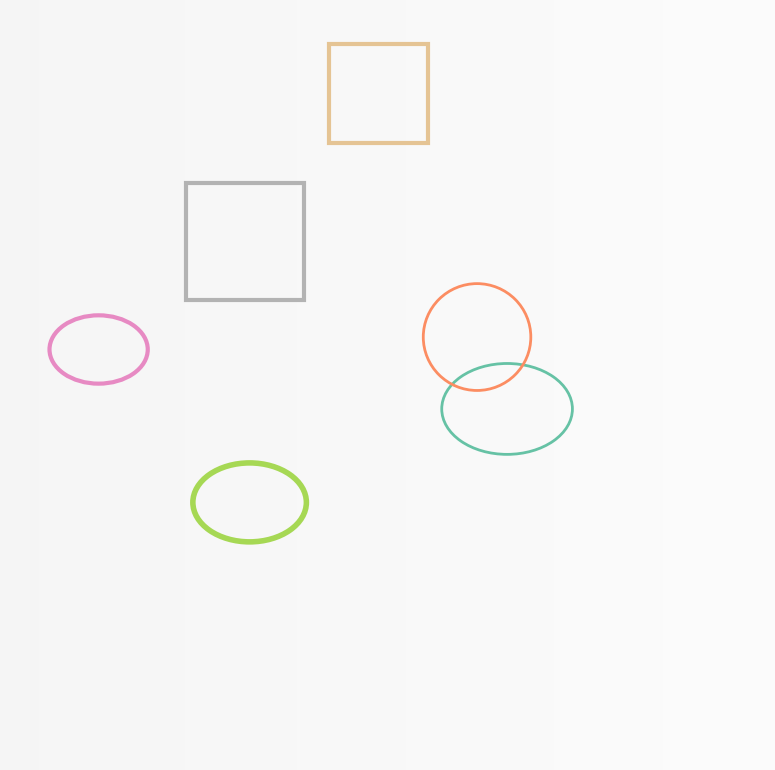[{"shape": "oval", "thickness": 1, "radius": 0.42, "center": [0.654, 0.469]}, {"shape": "circle", "thickness": 1, "radius": 0.35, "center": [0.616, 0.562]}, {"shape": "oval", "thickness": 1.5, "radius": 0.32, "center": [0.127, 0.546]}, {"shape": "oval", "thickness": 2, "radius": 0.37, "center": [0.322, 0.348]}, {"shape": "square", "thickness": 1.5, "radius": 0.32, "center": [0.488, 0.879]}, {"shape": "square", "thickness": 1.5, "radius": 0.38, "center": [0.316, 0.686]}]